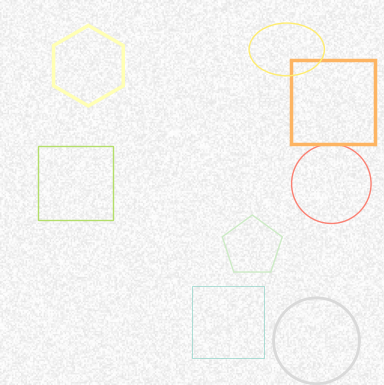[{"shape": "square", "thickness": 0.5, "radius": 0.47, "center": [0.592, 0.164]}, {"shape": "hexagon", "thickness": 2.5, "radius": 0.52, "center": [0.23, 0.829]}, {"shape": "circle", "thickness": 1, "radius": 0.52, "center": [0.861, 0.523]}, {"shape": "square", "thickness": 2.5, "radius": 0.55, "center": [0.865, 0.736]}, {"shape": "square", "thickness": 1, "radius": 0.48, "center": [0.196, 0.524]}, {"shape": "circle", "thickness": 2, "radius": 0.56, "center": [0.822, 0.115]}, {"shape": "pentagon", "thickness": 1, "radius": 0.41, "center": [0.655, 0.36]}, {"shape": "oval", "thickness": 1, "radius": 0.49, "center": [0.745, 0.872]}]